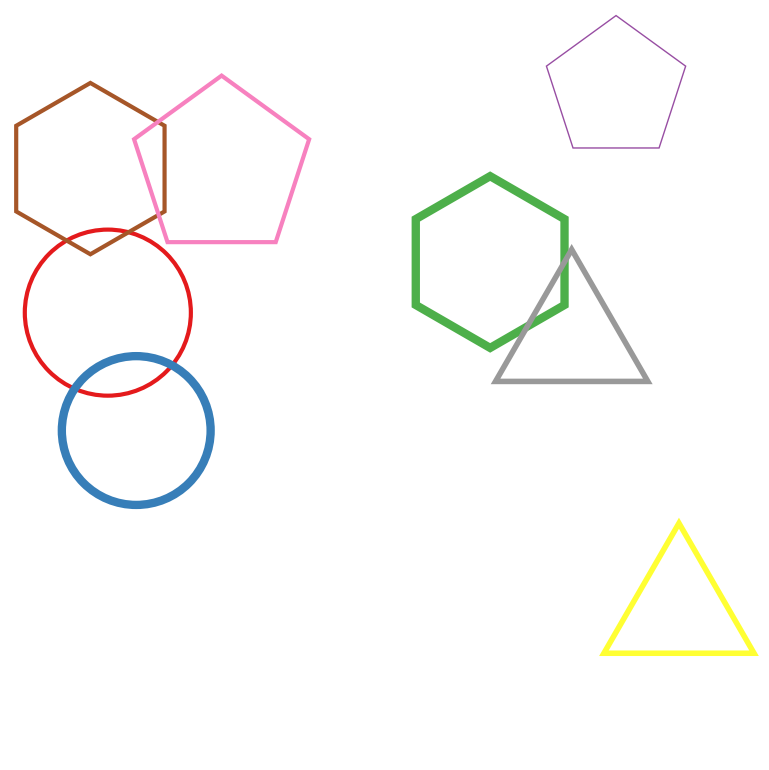[{"shape": "circle", "thickness": 1.5, "radius": 0.54, "center": [0.14, 0.594]}, {"shape": "circle", "thickness": 3, "radius": 0.48, "center": [0.177, 0.441]}, {"shape": "hexagon", "thickness": 3, "radius": 0.56, "center": [0.637, 0.66]}, {"shape": "pentagon", "thickness": 0.5, "radius": 0.48, "center": [0.8, 0.885]}, {"shape": "triangle", "thickness": 2, "radius": 0.56, "center": [0.882, 0.208]}, {"shape": "hexagon", "thickness": 1.5, "radius": 0.56, "center": [0.117, 0.781]}, {"shape": "pentagon", "thickness": 1.5, "radius": 0.6, "center": [0.288, 0.782]}, {"shape": "triangle", "thickness": 2, "radius": 0.57, "center": [0.742, 0.562]}]